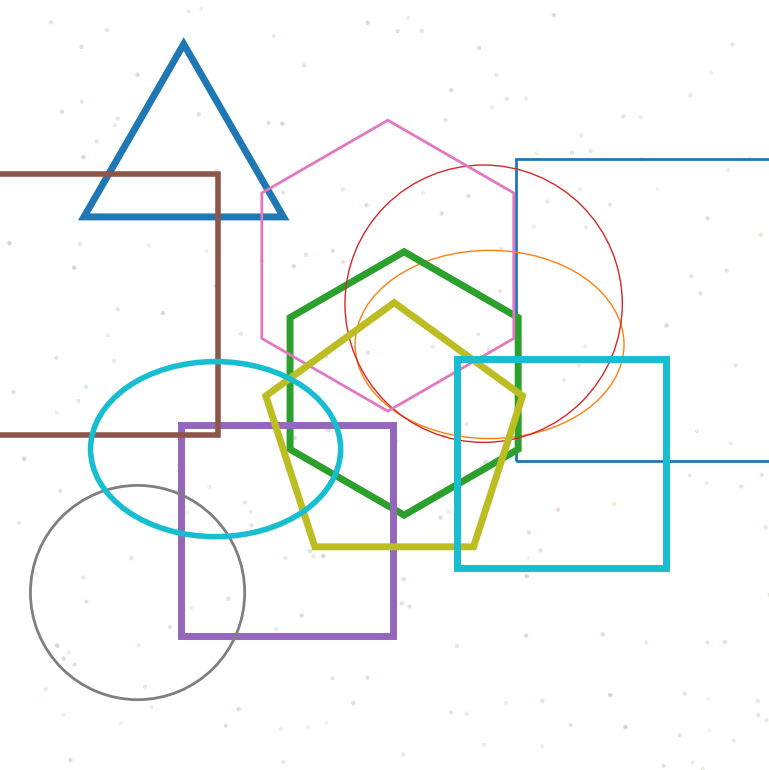[{"shape": "triangle", "thickness": 2.5, "radius": 0.75, "center": [0.239, 0.793]}, {"shape": "square", "thickness": 1, "radius": 0.98, "center": [0.866, 0.597]}, {"shape": "oval", "thickness": 0.5, "radius": 0.87, "center": [0.636, 0.553]}, {"shape": "hexagon", "thickness": 2.5, "radius": 0.86, "center": [0.525, 0.502]}, {"shape": "circle", "thickness": 0.5, "radius": 0.9, "center": [0.628, 0.606]}, {"shape": "square", "thickness": 2.5, "radius": 0.69, "center": [0.373, 0.311]}, {"shape": "square", "thickness": 2, "radius": 0.85, "center": [0.114, 0.605]}, {"shape": "hexagon", "thickness": 1, "radius": 0.94, "center": [0.504, 0.655]}, {"shape": "circle", "thickness": 1, "radius": 0.7, "center": [0.179, 0.23]}, {"shape": "pentagon", "thickness": 2.5, "radius": 0.88, "center": [0.512, 0.432]}, {"shape": "square", "thickness": 2.5, "radius": 0.68, "center": [0.729, 0.398]}, {"shape": "oval", "thickness": 2, "radius": 0.81, "center": [0.28, 0.417]}]